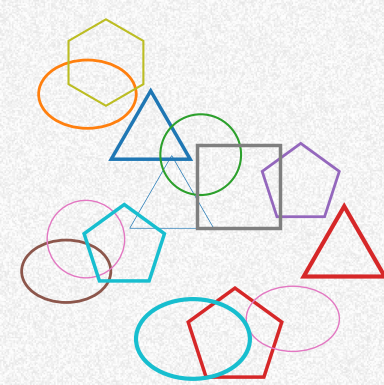[{"shape": "triangle", "thickness": 0.5, "radius": 0.63, "center": [0.446, 0.47]}, {"shape": "triangle", "thickness": 2.5, "radius": 0.59, "center": [0.391, 0.646]}, {"shape": "oval", "thickness": 2, "radius": 0.63, "center": [0.227, 0.755]}, {"shape": "circle", "thickness": 1.5, "radius": 0.52, "center": [0.521, 0.598]}, {"shape": "triangle", "thickness": 3, "radius": 0.61, "center": [0.894, 0.343]}, {"shape": "pentagon", "thickness": 2.5, "radius": 0.64, "center": [0.61, 0.124]}, {"shape": "pentagon", "thickness": 2, "radius": 0.53, "center": [0.781, 0.522]}, {"shape": "oval", "thickness": 2, "radius": 0.58, "center": [0.172, 0.295]}, {"shape": "circle", "thickness": 1, "radius": 0.5, "center": [0.223, 0.379]}, {"shape": "oval", "thickness": 1, "radius": 0.6, "center": [0.761, 0.172]}, {"shape": "square", "thickness": 2.5, "radius": 0.54, "center": [0.62, 0.515]}, {"shape": "hexagon", "thickness": 1.5, "radius": 0.56, "center": [0.275, 0.838]}, {"shape": "oval", "thickness": 3, "radius": 0.74, "center": [0.501, 0.12]}, {"shape": "pentagon", "thickness": 2.5, "radius": 0.55, "center": [0.323, 0.359]}]